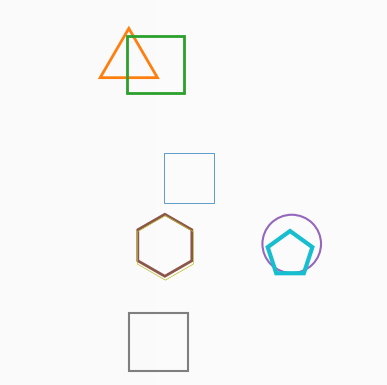[{"shape": "square", "thickness": 0.5, "radius": 0.32, "center": [0.487, 0.538]}, {"shape": "triangle", "thickness": 2, "radius": 0.43, "center": [0.332, 0.841]}, {"shape": "square", "thickness": 2, "radius": 0.37, "center": [0.4, 0.832]}, {"shape": "circle", "thickness": 1.5, "radius": 0.38, "center": [0.753, 0.367]}, {"shape": "hexagon", "thickness": 2, "radius": 0.4, "center": [0.425, 0.363]}, {"shape": "square", "thickness": 1.5, "radius": 0.38, "center": [0.409, 0.111]}, {"shape": "hexagon", "thickness": 0.5, "radius": 0.42, "center": [0.427, 0.356]}, {"shape": "pentagon", "thickness": 3, "radius": 0.3, "center": [0.749, 0.339]}]